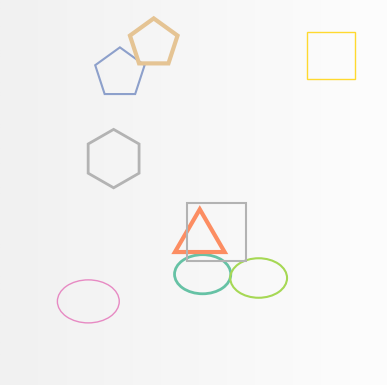[{"shape": "oval", "thickness": 2, "radius": 0.36, "center": [0.523, 0.288]}, {"shape": "triangle", "thickness": 3, "radius": 0.37, "center": [0.516, 0.382]}, {"shape": "pentagon", "thickness": 1.5, "radius": 0.34, "center": [0.309, 0.81]}, {"shape": "oval", "thickness": 1, "radius": 0.4, "center": [0.228, 0.217]}, {"shape": "oval", "thickness": 1.5, "radius": 0.37, "center": [0.667, 0.278]}, {"shape": "square", "thickness": 1, "radius": 0.31, "center": [0.855, 0.856]}, {"shape": "pentagon", "thickness": 3, "radius": 0.32, "center": [0.397, 0.888]}, {"shape": "square", "thickness": 1.5, "radius": 0.38, "center": [0.558, 0.398]}, {"shape": "hexagon", "thickness": 2, "radius": 0.38, "center": [0.293, 0.588]}]